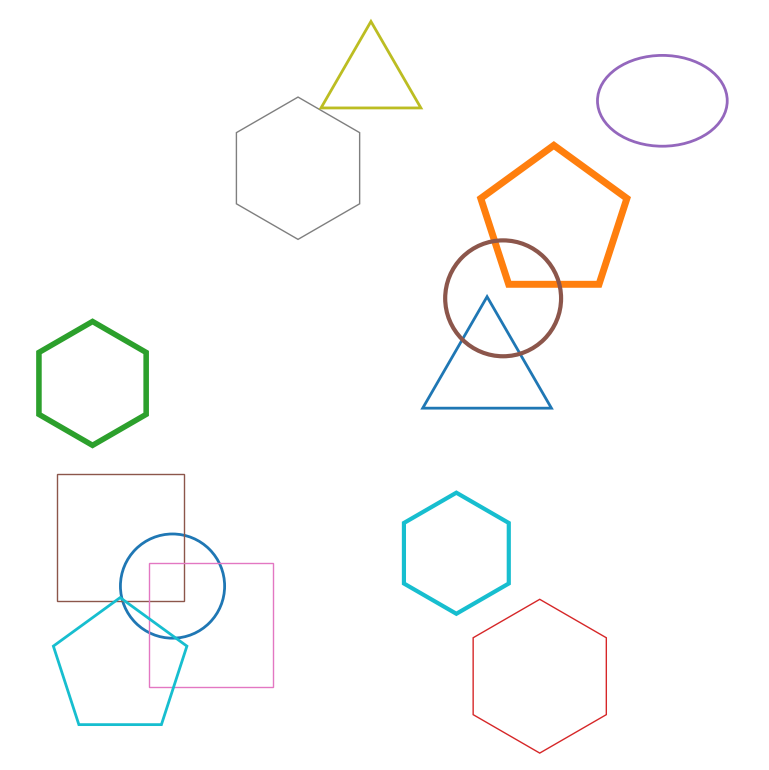[{"shape": "circle", "thickness": 1, "radius": 0.34, "center": [0.224, 0.239]}, {"shape": "triangle", "thickness": 1, "radius": 0.48, "center": [0.633, 0.518]}, {"shape": "pentagon", "thickness": 2.5, "radius": 0.5, "center": [0.719, 0.712]}, {"shape": "hexagon", "thickness": 2, "radius": 0.4, "center": [0.12, 0.502]}, {"shape": "hexagon", "thickness": 0.5, "radius": 0.5, "center": [0.701, 0.122]}, {"shape": "oval", "thickness": 1, "radius": 0.42, "center": [0.86, 0.869]}, {"shape": "circle", "thickness": 1.5, "radius": 0.38, "center": [0.653, 0.613]}, {"shape": "square", "thickness": 0.5, "radius": 0.41, "center": [0.157, 0.301]}, {"shape": "square", "thickness": 0.5, "radius": 0.4, "center": [0.274, 0.188]}, {"shape": "hexagon", "thickness": 0.5, "radius": 0.46, "center": [0.387, 0.782]}, {"shape": "triangle", "thickness": 1, "radius": 0.37, "center": [0.482, 0.897]}, {"shape": "pentagon", "thickness": 1, "radius": 0.46, "center": [0.156, 0.133]}, {"shape": "hexagon", "thickness": 1.5, "radius": 0.39, "center": [0.593, 0.282]}]